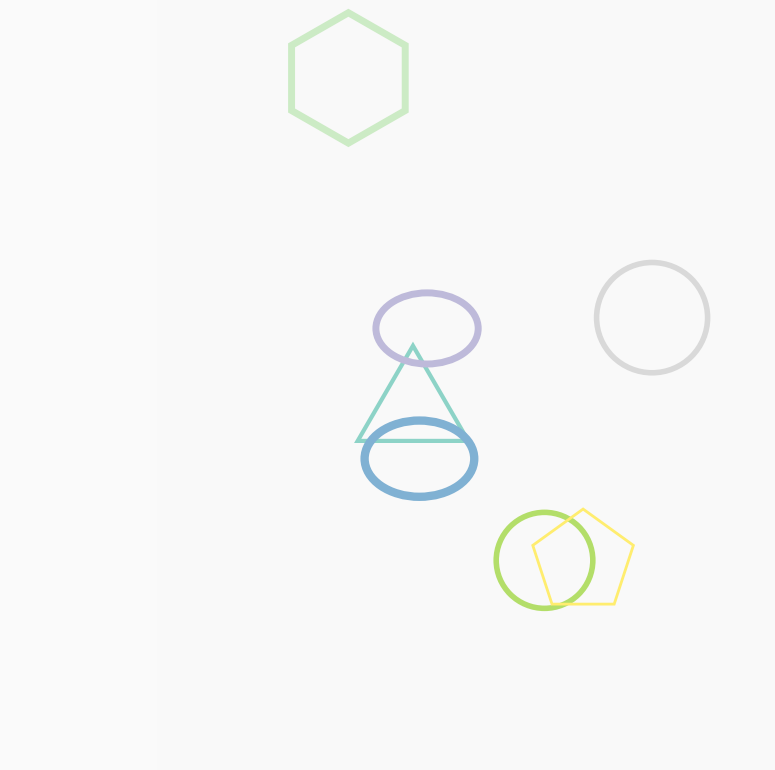[{"shape": "triangle", "thickness": 1.5, "radius": 0.41, "center": [0.533, 0.469]}, {"shape": "oval", "thickness": 2.5, "radius": 0.33, "center": [0.551, 0.573]}, {"shape": "oval", "thickness": 3, "radius": 0.35, "center": [0.541, 0.404]}, {"shape": "circle", "thickness": 2, "radius": 0.31, "center": [0.703, 0.272]}, {"shape": "circle", "thickness": 2, "radius": 0.36, "center": [0.841, 0.587]}, {"shape": "hexagon", "thickness": 2.5, "radius": 0.42, "center": [0.45, 0.899]}, {"shape": "pentagon", "thickness": 1, "radius": 0.34, "center": [0.752, 0.271]}]